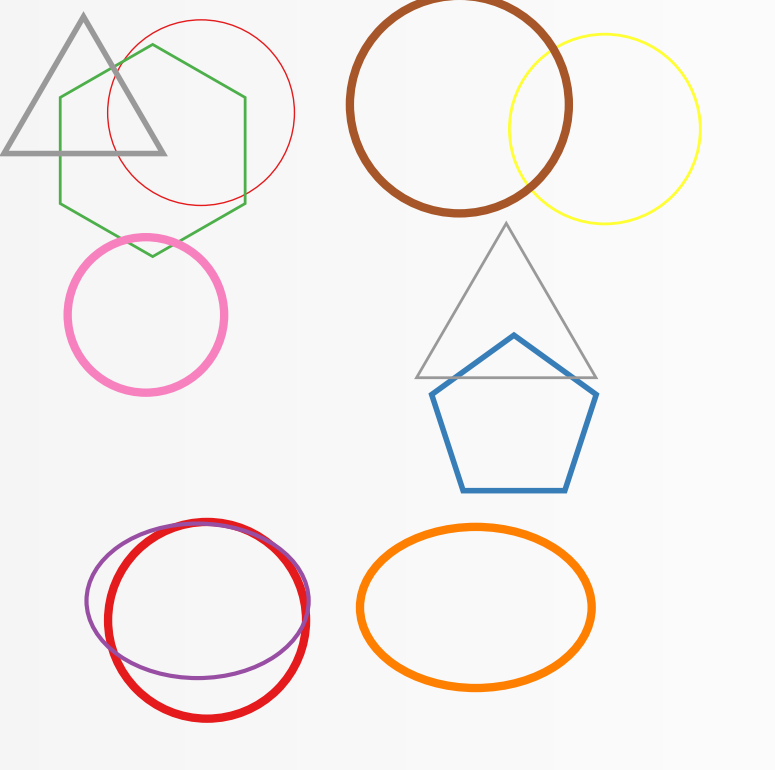[{"shape": "circle", "thickness": 3, "radius": 0.64, "center": [0.267, 0.194]}, {"shape": "circle", "thickness": 0.5, "radius": 0.6, "center": [0.259, 0.854]}, {"shape": "pentagon", "thickness": 2, "radius": 0.56, "center": [0.663, 0.453]}, {"shape": "hexagon", "thickness": 1, "radius": 0.69, "center": [0.197, 0.805]}, {"shape": "oval", "thickness": 1.5, "radius": 0.72, "center": [0.255, 0.22]}, {"shape": "oval", "thickness": 3, "radius": 0.75, "center": [0.614, 0.211]}, {"shape": "circle", "thickness": 1, "radius": 0.62, "center": [0.78, 0.832]}, {"shape": "circle", "thickness": 3, "radius": 0.71, "center": [0.593, 0.864]}, {"shape": "circle", "thickness": 3, "radius": 0.5, "center": [0.188, 0.591]}, {"shape": "triangle", "thickness": 2, "radius": 0.59, "center": [0.108, 0.86]}, {"shape": "triangle", "thickness": 1, "radius": 0.67, "center": [0.653, 0.576]}]